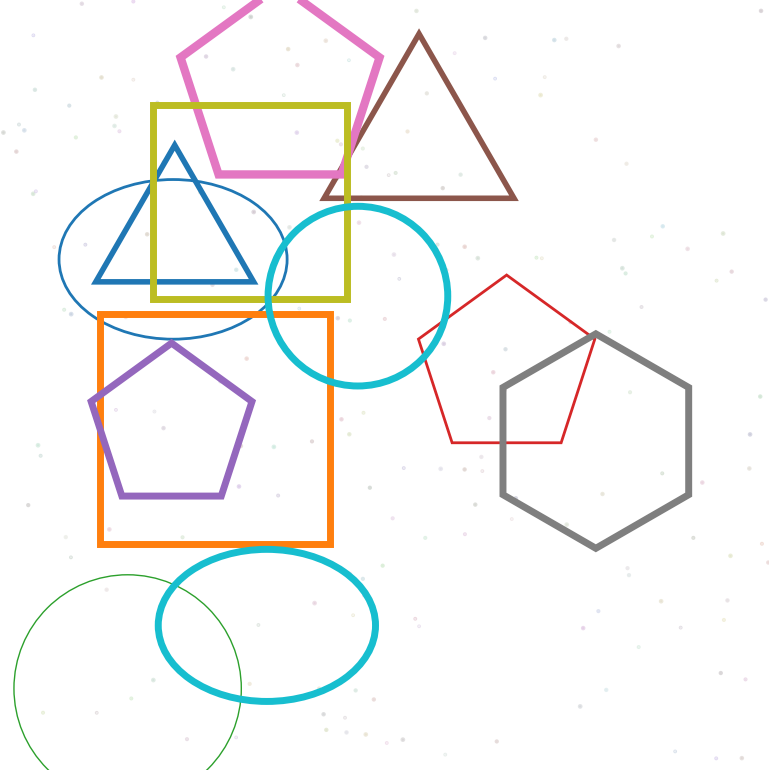[{"shape": "oval", "thickness": 1, "radius": 0.74, "center": [0.225, 0.663]}, {"shape": "triangle", "thickness": 2, "radius": 0.59, "center": [0.227, 0.693]}, {"shape": "square", "thickness": 2.5, "radius": 0.75, "center": [0.28, 0.443]}, {"shape": "circle", "thickness": 0.5, "radius": 0.74, "center": [0.166, 0.106]}, {"shape": "pentagon", "thickness": 1, "radius": 0.6, "center": [0.658, 0.522]}, {"shape": "pentagon", "thickness": 2.5, "radius": 0.55, "center": [0.223, 0.445]}, {"shape": "triangle", "thickness": 2, "radius": 0.71, "center": [0.544, 0.814]}, {"shape": "pentagon", "thickness": 3, "radius": 0.68, "center": [0.364, 0.883]}, {"shape": "hexagon", "thickness": 2.5, "radius": 0.7, "center": [0.774, 0.427]}, {"shape": "square", "thickness": 2.5, "radius": 0.63, "center": [0.324, 0.738]}, {"shape": "circle", "thickness": 2.5, "radius": 0.58, "center": [0.465, 0.615]}, {"shape": "oval", "thickness": 2.5, "radius": 0.71, "center": [0.347, 0.188]}]